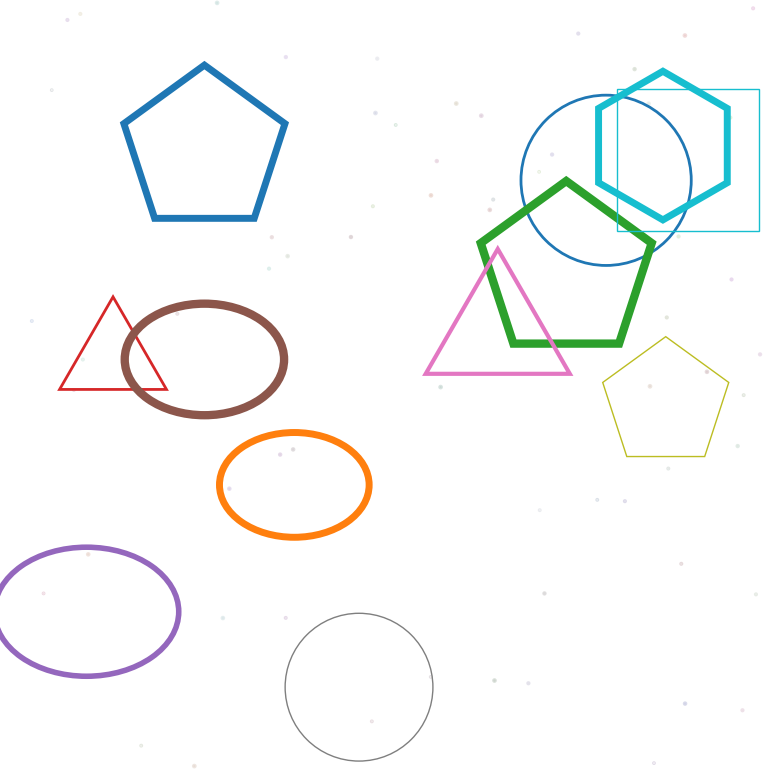[{"shape": "pentagon", "thickness": 2.5, "radius": 0.55, "center": [0.265, 0.805]}, {"shape": "circle", "thickness": 1, "radius": 0.55, "center": [0.787, 0.766]}, {"shape": "oval", "thickness": 2.5, "radius": 0.49, "center": [0.382, 0.37]}, {"shape": "pentagon", "thickness": 3, "radius": 0.58, "center": [0.735, 0.648]}, {"shape": "triangle", "thickness": 1, "radius": 0.4, "center": [0.147, 0.534]}, {"shape": "oval", "thickness": 2, "radius": 0.6, "center": [0.112, 0.206]}, {"shape": "oval", "thickness": 3, "radius": 0.52, "center": [0.265, 0.533]}, {"shape": "triangle", "thickness": 1.5, "radius": 0.54, "center": [0.646, 0.569]}, {"shape": "circle", "thickness": 0.5, "radius": 0.48, "center": [0.466, 0.108]}, {"shape": "pentagon", "thickness": 0.5, "radius": 0.43, "center": [0.865, 0.477]}, {"shape": "hexagon", "thickness": 2.5, "radius": 0.48, "center": [0.861, 0.811]}, {"shape": "square", "thickness": 0.5, "radius": 0.46, "center": [0.894, 0.792]}]